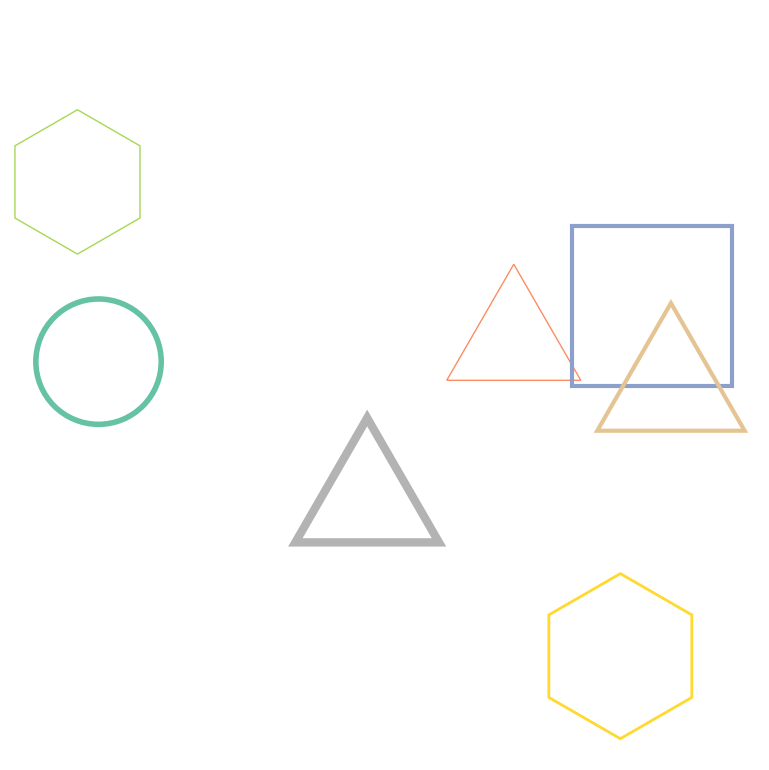[{"shape": "circle", "thickness": 2, "radius": 0.41, "center": [0.128, 0.53]}, {"shape": "triangle", "thickness": 0.5, "radius": 0.5, "center": [0.667, 0.556]}, {"shape": "square", "thickness": 1.5, "radius": 0.52, "center": [0.847, 0.603]}, {"shape": "hexagon", "thickness": 0.5, "radius": 0.47, "center": [0.101, 0.764]}, {"shape": "hexagon", "thickness": 1, "radius": 0.54, "center": [0.806, 0.148]}, {"shape": "triangle", "thickness": 1.5, "radius": 0.55, "center": [0.871, 0.496]}, {"shape": "triangle", "thickness": 3, "radius": 0.54, "center": [0.477, 0.349]}]